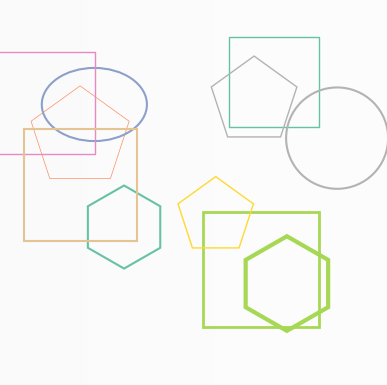[{"shape": "hexagon", "thickness": 1.5, "radius": 0.54, "center": [0.32, 0.41]}, {"shape": "square", "thickness": 1, "radius": 0.58, "center": [0.707, 0.787]}, {"shape": "pentagon", "thickness": 0.5, "radius": 0.67, "center": [0.207, 0.644]}, {"shape": "oval", "thickness": 1.5, "radius": 0.68, "center": [0.243, 0.729]}, {"shape": "square", "thickness": 1, "radius": 0.66, "center": [0.111, 0.733]}, {"shape": "hexagon", "thickness": 3, "radius": 0.61, "center": [0.74, 0.263]}, {"shape": "square", "thickness": 2, "radius": 0.75, "center": [0.673, 0.3]}, {"shape": "pentagon", "thickness": 1, "radius": 0.51, "center": [0.557, 0.439]}, {"shape": "square", "thickness": 1.5, "radius": 0.73, "center": [0.207, 0.52]}, {"shape": "circle", "thickness": 1.5, "radius": 0.66, "center": [0.87, 0.641]}, {"shape": "pentagon", "thickness": 1, "radius": 0.58, "center": [0.656, 0.738]}]